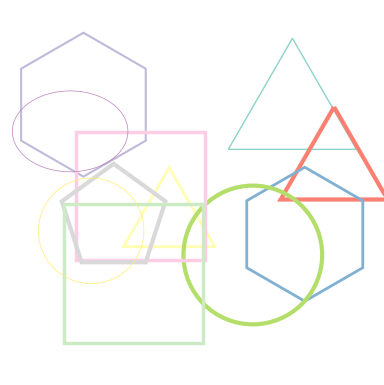[{"shape": "triangle", "thickness": 1, "radius": 0.96, "center": [0.76, 0.708]}, {"shape": "triangle", "thickness": 2, "radius": 0.68, "center": [0.439, 0.428]}, {"shape": "hexagon", "thickness": 1.5, "radius": 0.93, "center": [0.217, 0.728]}, {"shape": "triangle", "thickness": 3, "radius": 0.8, "center": [0.868, 0.562]}, {"shape": "hexagon", "thickness": 2, "radius": 0.87, "center": [0.792, 0.392]}, {"shape": "circle", "thickness": 3, "radius": 0.9, "center": [0.657, 0.338]}, {"shape": "square", "thickness": 2.5, "radius": 0.83, "center": [0.365, 0.492]}, {"shape": "pentagon", "thickness": 3, "radius": 0.71, "center": [0.295, 0.433]}, {"shape": "oval", "thickness": 0.5, "radius": 0.75, "center": [0.182, 0.659]}, {"shape": "square", "thickness": 2.5, "radius": 0.9, "center": [0.347, 0.291]}, {"shape": "circle", "thickness": 0.5, "radius": 0.68, "center": [0.237, 0.4]}]